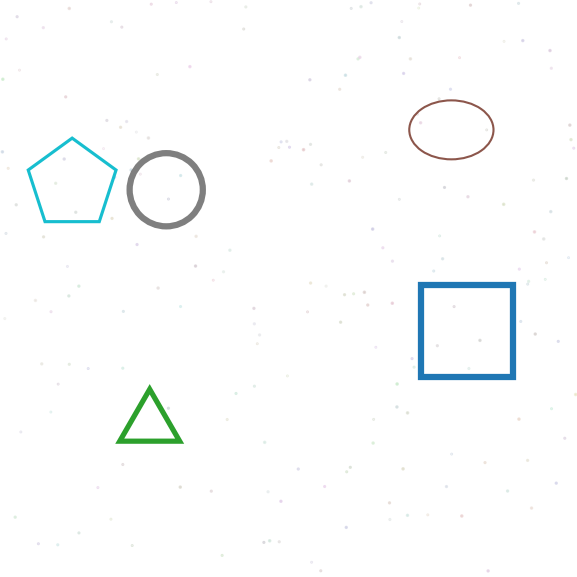[{"shape": "square", "thickness": 3, "radius": 0.4, "center": [0.809, 0.426]}, {"shape": "triangle", "thickness": 2.5, "radius": 0.3, "center": [0.259, 0.265]}, {"shape": "oval", "thickness": 1, "radius": 0.36, "center": [0.782, 0.774]}, {"shape": "circle", "thickness": 3, "radius": 0.32, "center": [0.288, 0.671]}, {"shape": "pentagon", "thickness": 1.5, "radius": 0.4, "center": [0.125, 0.68]}]